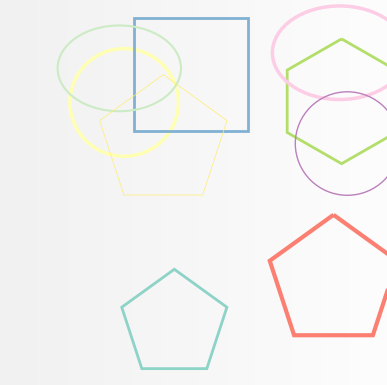[{"shape": "pentagon", "thickness": 2, "radius": 0.71, "center": [0.45, 0.158]}, {"shape": "circle", "thickness": 2.5, "radius": 0.7, "center": [0.32, 0.734]}, {"shape": "pentagon", "thickness": 3, "radius": 0.86, "center": [0.861, 0.269]}, {"shape": "square", "thickness": 2, "radius": 0.74, "center": [0.493, 0.807]}, {"shape": "hexagon", "thickness": 2, "radius": 0.81, "center": [0.882, 0.737]}, {"shape": "oval", "thickness": 2.5, "radius": 0.87, "center": [0.877, 0.863]}, {"shape": "circle", "thickness": 1, "radius": 0.67, "center": [0.896, 0.627]}, {"shape": "oval", "thickness": 1.5, "radius": 0.8, "center": [0.308, 0.822]}, {"shape": "pentagon", "thickness": 0.5, "radius": 0.86, "center": [0.421, 0.633]}]